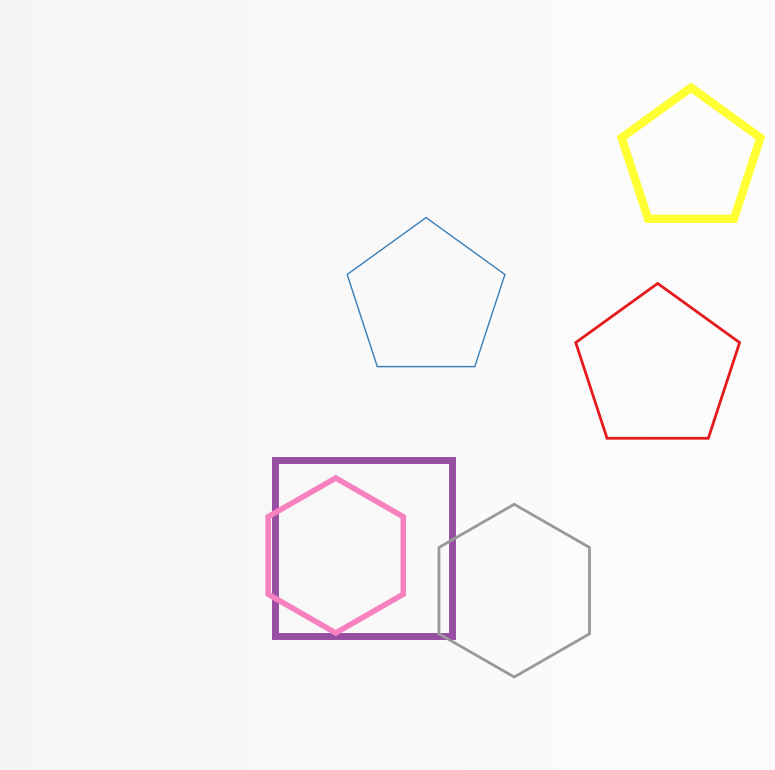[{"shape": "pentagon", "thickness": 1, "radius": 0.56, "center": [0.849, 0.521]}, {"shape": "pentagon", "thickness": 0.5, "radius": 0.53, "center": [0.55, 0.61]}, {"shape": "square", "thickness": 2.5, "radius": 0.57, "center": [0.469, 0.288]}, {"shape": "pentagon", "thickness": 3, "radius": 0.47, "center": [0.892, 0.792]}, {"shape": "hexagon", "thickness": 2, "radius": 0.5, "center": [0.433, 0.279]}, {"shape": "hexagon", "thickness": 1, "radius": 0.56, "center": [0.664, 0.233]}]